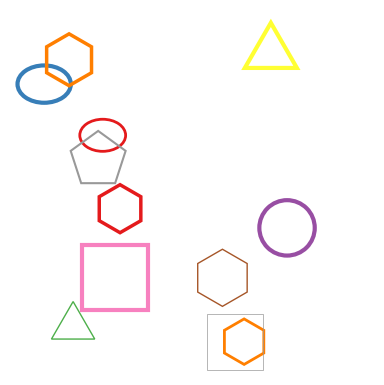[{"shape": "oval", "thickness": 2, "radius": 0.3, "center": [0.267, 0.649]}, {"shape": "hexagon", "thickness": 2.5, "radius": 0.31, "center": [0.312, 0.458]}, {"shape": "oval", "thickness": 3, "radius": 0.35, "center": [0.115, 0.782]}, {"shape": "triangle", "thickness": 1, "radius": 0.32, "center": [0.19, 0.152]}, {"shape": "circle", "thickness": 3, "radius": 0.36, "center": [0.746, 0.408]}, {"shape": "hexagon", "thickness": 2.5, "radius": 0.34, "center": [0.179, 0.845]}, {"shape": "hexagon", "thickness": 2, "radius": 0.3, "center": [0.634, 0.113]}, {"shape": "triangle", "thickness": 3, "radius": 0.39, "center": [0.704, 0.863]}, {"shape": "hexagon", "thickness": 1, "radius": 0.37, "center": [0.578, 0.278]}, {"shape": "square", "thickness": 3, "radius": 0.42, "center": [0.299, 0.279]}, {"shape": "square", "thickness": 0.5, "radius": 0.36, "center": [0.61, 0.112]}, {"shape": "pentagon", "thickness": 1.5, "radius": 0.38, "center": [0.255, 0.585]}]